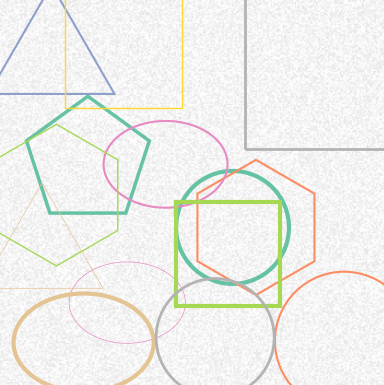[{"shape": "pentagon", "thickness": 2.5, "radius": 0.84, "center": [0.228, 0.582]}, {"shape": "circle", "thickness": 3, "radius": 0.73, "center": [0.604, 0.409]}, {"shape": "hexagon", "thickness": 1.5, "radius": 0.88, "center": [0.665, 0.409]}, {"shape": "circle", "thickness": 1.5, "radius": 0.9, "center": [0.894, 0.115]}, {"shape": "triangle", "thickness": 1.5, "radius": 0.94, "center": [0.134, 0.85]}, {"shape": "oval", "thickness": 1.5, "radius": 0.8, "center": [0.43, 0.573]}, {"shape": "oval", "thickness": 0.5, "radius": 0.76, "center": [0.331, 0.214]}, {"shape": "hexagon", "thickness": 1, "radius": 0.92, "center": [0.147, 0.493]}, {"shape": "square", "thickness": 3, "radius": 0.68, "center": [0.592, 0.341]}, {"shape": "square", "thickness": 1, "radius": 0.76, "center": [0.32, 0.872]}, {"shape": "triangle", "thickness": 0.5, "radius": 0.91, "center": [0.109, 0.343]}, {"shape": "oval", "thickness": 3, "radius": 0.91, "center": [0.217, 0.11]}, {"shape": "circle", "thickness": 2, "radius": 0.77, "center": [0.559, 0.123]}, {"shape": "square", "thickness": 2, "radius": 0.99, "center": [0.834, 0.811]}]